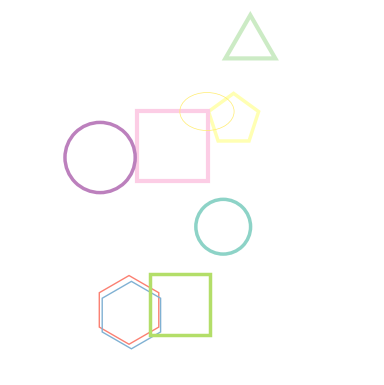[{"shape": "circle", "thickness": 2.5, "radius": 0.36, "center": [0.58, 0.411]}, {"shape": "pentagon", "thickness": 2.5, "radius": 0.34, "center": [0.607, 0.689]}, {"shape": "hexagon", "thickness": 1, "radius": 0.45, "center": [0.335, 0.195]}, {"shape": "hexagon", "thickness": 1, "radius": 0.44, "center": [0.341, 0.182]}, {"shape": "square", "thickness": 2.5, "radius": 0.39, "center": [0.468, 0.209]}, {"shape": "square", "thickness": 3, "radius": 0.46, "center": [0.448, 0.62]}, {"shape": "circle", "thickness": 2.5, "radius": 0.46, "center": [0.26, 0.591]}, {"shape": "triangle", "thickness": 3, "radius": 0.37, "center": [0.65, 0.886]}, {"shape": "oval", "thickness": 0.5, "radius": 0.35, "center": [0.538, 0.71]}]